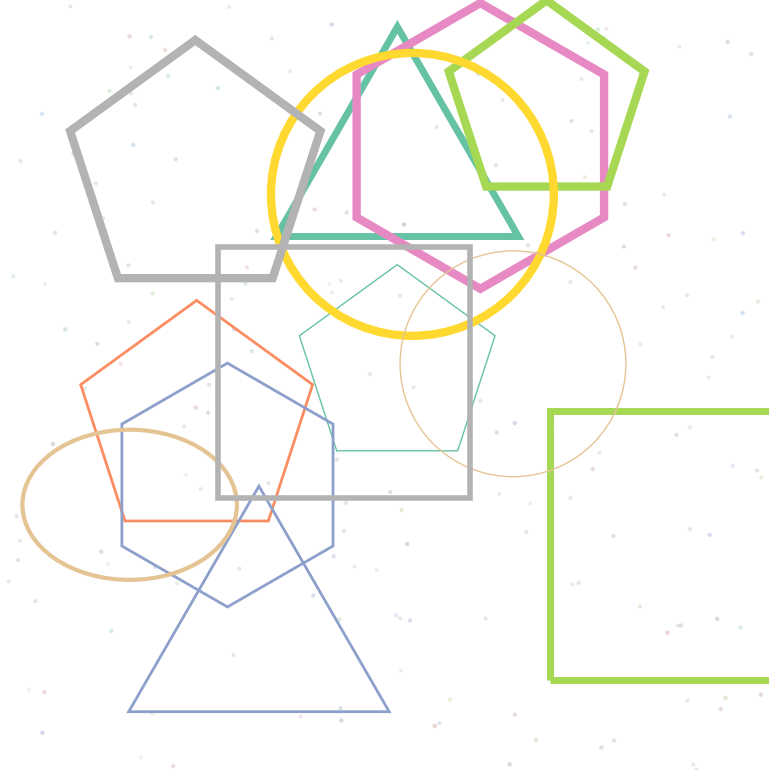[{"shape": "pentagon", "thickness": 0.5, "radius": 0.67, "center": [0.516, 0.523]}, {"shape": "triangle", "thickness": 2.5, "radius": 0.91, "center": [0.516, 0.784]}, {"shape": "pentagon", "thickness": 1, "radius": 0.79, "center": [0.255, 0.452]}, {"shape": "hexagon", "thickness": 1, "radius": 0.79, "center": [0.295, 0.37]}, {"shape": "triangle", "thickness": 1, "radius": 0.98, "center": [0.336, 0.173]}, {"shape": "hexagon", "thickness": 3, "radius": 0.93, "center": [0.624, 0.81]}, {"shape": "pentagon", "thickness": 3, "radius": 0.67, "center": [0.71, 0.866]}, {"shape": "square", "thickness": 2.5, "radius": 0.87, "center": [0.889, 0.292]}, {"shape": "circle", "thickness": 3, "radius": 0.92, "center": [0.536, 0.748]}, {"shape": "circle", "thickness": 0.5, "radius": 0.73, "center": [0.666, 0.528]}, {"shape": "oval", "thickness": 1.5, "radius": 0.7, "center": [0.168, 0.344]}, {"shape": "pentagon", "thickness": 3, "radius": 0.85, "center": [0.254, 0.777]}, {"shape": "square", "thickness": 2, "radius": 0.82, "center": [0.447, 0.516]}]